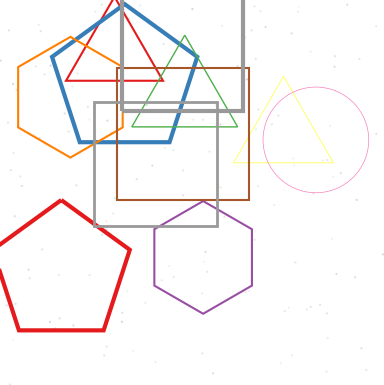[{"shape": "pentagon", "thickness": 3, "radius": 0.94, "center": [0.159, 0.293]}, {"shape": "triangle", "thickness": 1.5, "radius": 0.73, "center": [0.297, 0.863]}, {"shape": "pentagon", "thickness": 3, "radius": 0.99, "center": [0.324, 0.791]}, {"shape": "triangle", "thickness": 1, "radius": 0.79, "center": [0.48, 0.75]}, {"shape": "hexagon", "thickness": 1.5, "radius": 0.73, "center": [0.528, 0.331]}, {"shape": "hexagon", "thickness": 1.5, "radius": 0.78, "center": [0.183, 0.747]}, {"shape": "triangle", "thickness": 0.5, "radius": 0.75, "center": [0.736, 0.652]}, {"shape": "square", "thickness": 1.5, "radius": 0.86, "center": [0.475, 0.652]}, {"shape": "circle", "thickness": 0.5, "radius": 0.69, "center": [0.82, 0.637]}, {"shape": "square", "thickness": 3, "radius": 0.78, "center": [0.474, 0.869]}, {"shape": "square", "thickness": 2, "radius": 0.8, "center": [0.404, 0.574]}]